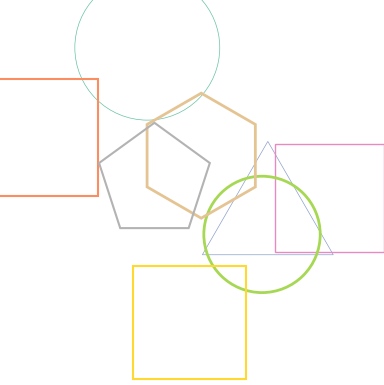[{"shape": "circle", "thickness": 0.5, "radius": 0.94, "center": [0.383, 0.876]}, {"shape": "square", "thickness": 1.5, "radius": 0.76, "center": [0.101, 0.642]}, {"shape": "triangle", "thickness": 0.5, "radius": 0.98, "center": [0.696, 0.436]}, {"shape": "square", "thickness": 1, "radius": 0.71, "center": [0.856, 0.486]}, {"shape": "circle", "thickness": 2, "radius": 0.76, "center": [0.681, 0.391]}, {"shape": "square", "thickness": 1.5, "radius": 0.73, "center": [0.493, 0.163]}, {"shape": "hexagon", "thickness": 2, "radius": 0.81, "center": [0.523, 0.596]}, {"shape": "pentagon", "thickness": 1.5, "radius": 0.76, "center": [0.401, 0.53]}]